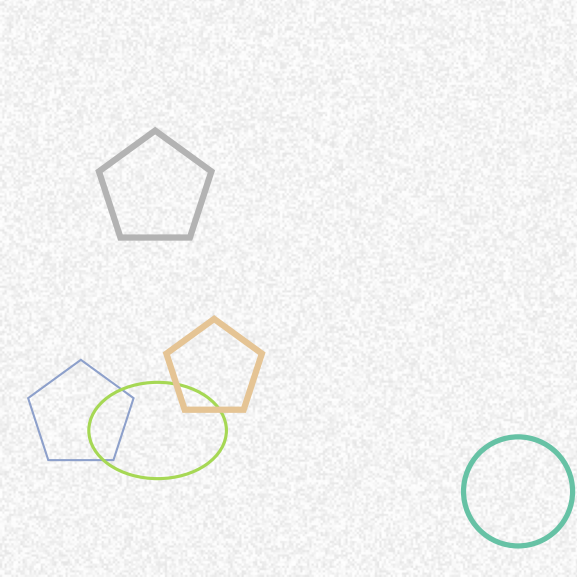[{"shape": "circle", "thickness": 2.5, "radius": 0.47, "center": [0.897, 0.148]}, {"shape": "pentagon", "thickness": 1, "radius": 0.48, "center": [0.14, 0.28]}, {"shape": "oval", "thickness": 1.5, "radius": 0.6, "center": [0.273, 0.254]}, {"shape": "pentagon", "thickness": 3, "radius": 0.43, "center": [0.371, 0.36]}, {"shape": "pentagon", "thickness": 3, "radius": 0.51, "center": [0.269, 0.671]}]